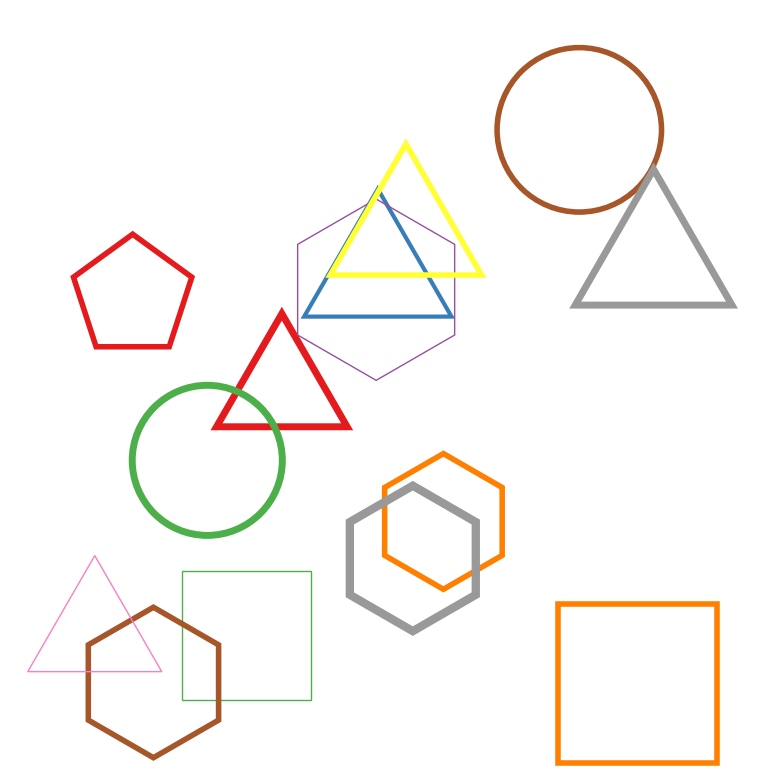[{"shape": "pentagon", "thickness": 2, "radius": 0.4, "center": [0.172, 0.615]}, {"shape": "triangle", "thickness": 2.5, "radius": 0.49, "center": [0.366, 0.495]}, {"shape": "triangle", "thickness": 1.5, "radius": 0.55, "center": [0.491, 0.644]}, {"shape": "circle", "thickness": 2.5, "radius": 0.49, "center": [0.269, 0.402]}, {"shape": "square", "thickness": 0.5, "radius": 0.42, "center": [0.32, 0.174]}, {"shape": "hexagon", "thickness": 0.5, "radius": 0.59, "center": [0.489, 0.624]}, {"shape": "square", "thickness": 2, "radius": 0.52, "center": [0.828, 0.112]}, {"shape": "hexagon", "thickness": 2, "radius": 0.44, "center": [0.576, 0.323]}, {"shape": "triangle", "thickness": 2, "radius": 0.57, "center": [0.527, 0.7]}, {"shape": "hexagon", "thickness": 2, "radius": 0.49, "center": [0.199, 0.114]}, {"shape": "circle", "thickness": 2, "radius": 0.53, "center": [0.752, 0.831]}, {"shape": "triangle", "thickness": 0.5, "radius": 0.5, "center": [0.123, 0.178]}, {"shape": "triangle", "thickness": 2.5, "radius": 0.59, "center": [0.849, 0.663]}, {"shape": "hexagon", "thickness": 3, "radius": 0.47, "center": [0.536, 0.275]}]